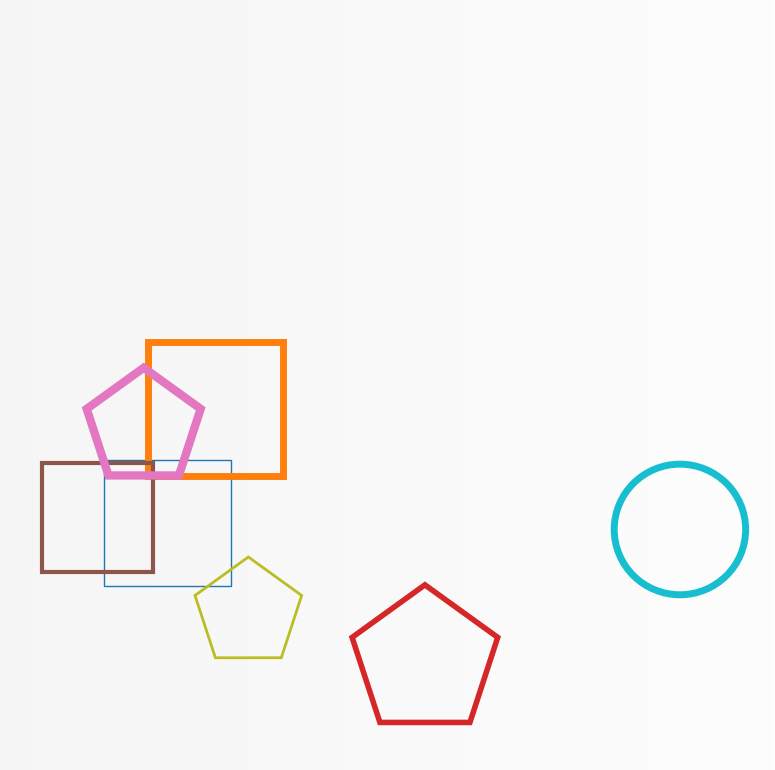[{"shape": "square", "thickness": 0.5, "radius": 0.41, "center": [0.216, 0.321]}, {"shape": "square", "thickness": 2.5, "radius": 0.44, "center": [0.278, 0.469]}, {"shape": "pentagon", "thickness": 2, "radius": 0.49, "center": [0.548, 0.142]}, {"shape": "square", "thickness": 1.5, "radius": 0.36, "center": [0.126, 0.328]}, {"shape": "pentagon", "thickness": 3, "radius": 0.39, "center": [0.185, 0.445]}, {"shape": "pentagon", "thickness": 1, "radius": 0.36, "center": [0.32, 0.204]}, {"shape": "circle", "thickness": 2.5, "radius": 0.42, "center": [0.877, 0.312]}]